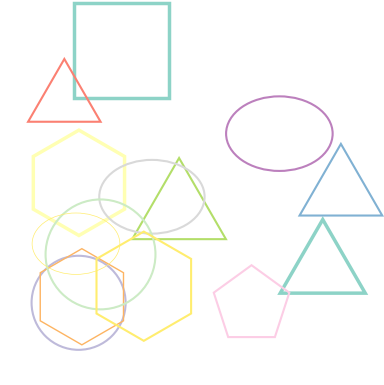[{"shape": "triangle", "thickness": 2.5, "radius": 0.64, "center": [0.838, 0.302]}, {"shape": "square", "thickness": 2.5, "radius": 0.62, "center": [0.316, 0.869]}, {"shape": "hexagon", "thickness": 2.5, "radius": 0.68, "center": [0.205, 0.525]}, {"shape": "circle", "thickness": 1.5, "radius": 0.61, "center": [0.204, 0.214]}, {"shape": "triangle", "thickness": 1.5, "radius": 0.54, "center": [0.167, 0.738]}, {"shape": "triangle", "thickness": 1.5, "radius": 0.62, "center": [0.885, 0.502]}, {"shape": "hexagon", "thickness": 1, "radius": 0.62, "center": [0.213, 0.229]}, {"shape": "triangle", "thickness": 1.5, "radius": 0.7, "center": [0.465, 0.449]}, {"shape": "pentagon", "thickness": 1.5, "radius": 0.52, "center": [0.653, 0.208]}, {"shape": "oval", "thickness": 1.5, "radius": 0.68, "center": [0.395, 0.489]}, {"shape": "oval", "thickness": 1.5, "radius": 0.69, "center": [0.726, 0.653]}, {"shape": "circle", "thickness": 1.5, "radius": 0.71, "center": [0.261, 0.339]}, {"shape": "hexagon", "thickness": 1.5, "radius": 0.71, "center": [0.374, 0.257]}, {"shape": "oval", "thickness": 0.5, "radius": 0.57, "center": [0.197, 0.367]}]